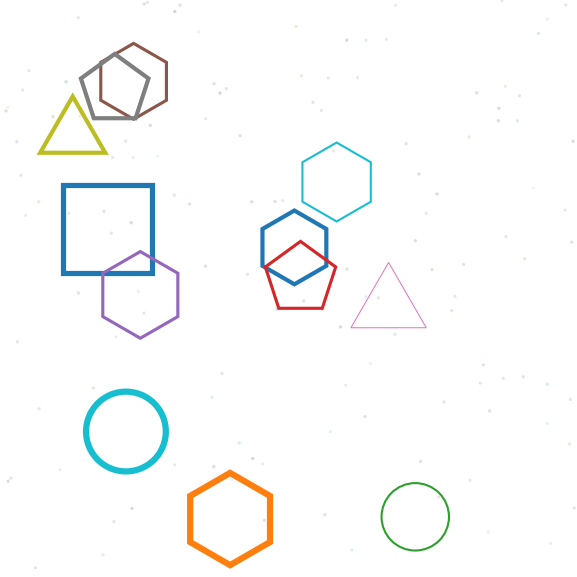[{"shape": "square", "thickness": 2.5, "radius": 0.38, "center": [0.186, 0.603]}, {"shape": "hexagon", "thickness": 2, "radius": 0.32, "center": [0.51, 0.571]}, {"shape": "hexagon", "thickness": 3, "radius": 0.4, "center": [0.398, 0.1]}, {"shape": "circle", "thickness": 1, "radius": 0.29, "center": [0.719, 0.104]}, {"shape": "pentagon", "thickness": 1.5, "radius": 0.32, "center": [0.52, 0.517]}, {"shape": "hexagon", "thickness": 1.5, "radius": 0.38, "center": [0.243, 0.488]}, {"shape": "hexagon", "thickness": 1.5, "radius": 0.33, "center": [0.231, 0.858]}, {"shape": "triangle", "thickness": 0.5, "radius": 0.38, "center": [0.673, 0.469]}, {"shape": "pentagon", "thickness": 2, "radius": 0.31, "center": [0.199, 0.844]}, {"shape": "triangle", "thickness": 2, "radius": 0.33, "center": [0.126, 0.767]}, {"shape": "circle", "thickness": 3, "radius": 0.35, "center": [0.218, 0.252]}, {"shape": "hexagon", "thickness": 1, "radius": 0.34, "center": [0.583, 0.684]}]